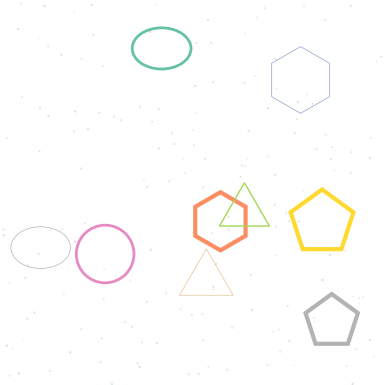[{"shape": "oval", "thickness": 2, "radius": 0.38, "center": [0.42, 0.874]}, {"shape": "hexagon", "thickness": 3, "radius": 0.38, "center": [0.572, 0.425]}, {"shape": "hexagon", "thickness": 0.5, "radius": 0.43, "center": [0.781, 0.792]}, {"shape": "circle", "thickness": 2, "radius": 0.37, "center": [0.273, 0.34]}, {"shape": "triangle", "thickness": 1, "radius": 0.37, "center": [0.635, 0.45]}, {"shape": "pentagon", "thickness": 3, "radius": 0.43, "center": [0.837, 0.422]}, {"shape": "triangle", "thickness": 0.5, "radius": 0.4, "center": [0.536, 0.273]}, {"shape": "oval", "thickness": 0.5, "radius": 0.39, "center": [0.106, 0.357]}, {"shape": "pentagon", "thickness": 3, "radius": 0.36, "center": [0.862, 0.165]}]